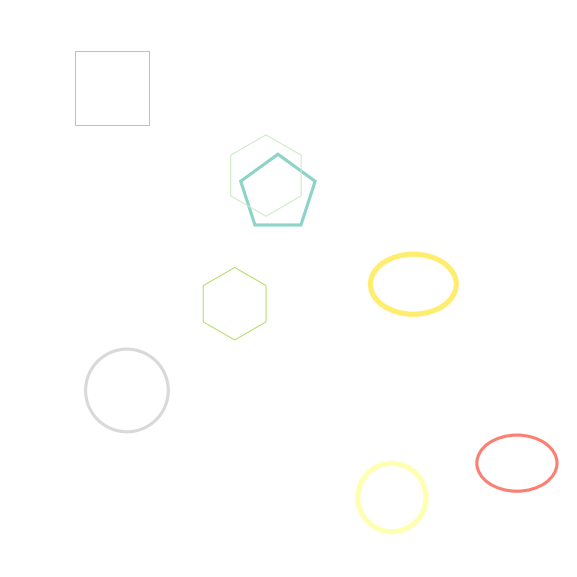[{"shape": "pentagon", "thickness": 1.5, "radius": 0.34, "center": [0.481, 0.664]}, {"shape": "circle", "thickness": 2.5, "radius": 0.3, "center": [0.679, 0.138]}, {"shape": "oval", "thickness": 1.5, "radius": 0.35, "center": [0.895, 0.197]}, {"shape": "square", "thickness": 0.5, "radius": 0.32, "center": [0.193, 0.847]}, {"shape": "hexagon", "thickness": 0.5, "radius": 0.31, "center": [0.406, 0.473]}, {"shape": "circle", "thickness": 1.5, "radius": 0.36, "center": [0.22, 0.323]}, {"shape": "hexagon", "thickness": 0.5, "radius": 0.35, "center": [0.46, 0.695]}, {"shape": "oval", "thickness": 2.5, "radius": 0.37, "center": [0.716, 0.507]}]